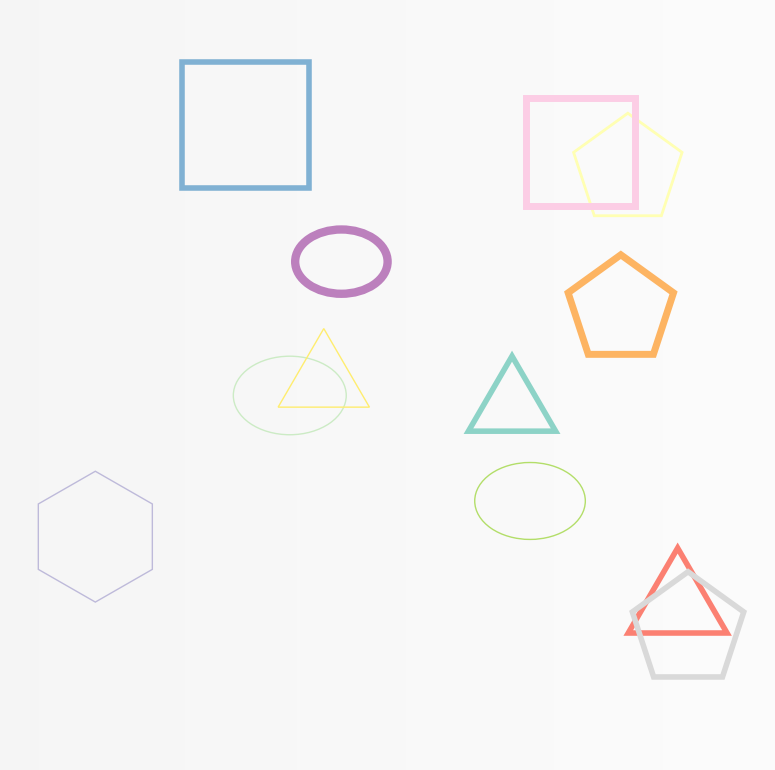[{"shape": "triangle", "thickness": 2, "radius": 0.32, "center": [0.661, 0.473]}, {"shape": "pentagon", "thickness": 1, "radius": 0.37, "center": [0.81, 0.779]}, {"shape": "hexagon", "thickness": 0.5, "radius": 0.42, "center": [0.123, 0.303]}, {"shape": "triangle", "thickness": 2, "radius": 0.37, "center": [0.874, 0.215]}, {"shape": "square", "thickness": 2, "radius": 0.41, "center": [0.317, 0.838]}, {"shape": "pentagon", "thickness": 2.5, "radius": 0.36, "center": [0.801, 0.598]}, {"shape": "oval", "thickness": 0.5, "radius": 0.36, "center": [0.684, 0.349]}, {"shape": "square", "thickness": 2.5, "radius": 0.35, "center": [0.749, 0.803]}, {"shape": "pentagon", "thickness": 2, "radius": 0.38, "center": [0.888, 0.182]}, {"shape": "oval", "thickness": 3, "radius": 0.3, "center": [0.441, 0.66]}, {"shape": "oval", "thickness": 0.5, "radius": 0.36, "center": [0.374, 0.486]}, {"shape": "triangle", "thickness": 0.5, "radius": 0.34, "center": [0.418, 0.505]}]